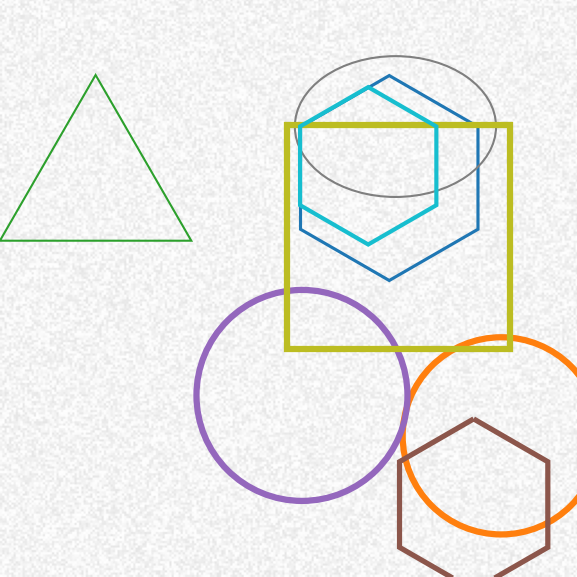[{"shape": "hexagon", "thickness": 1.5, "radius": 0.89, "center": [0.674, 0.691]}, {"shape": "circle", "thickness": 3, "radius": 0.85, "center": [0.868, 0.244]}, {"shape": "triangle", "thickness": 1, "radius": 0.96, "center": [0.166, 0.678]}, {"shape": "circle", "thickness": 3, "radius": 0.91, "center": [0.523, 0.314]}, {"shape": "hexagon", "thickness": 2.5, "radius": 0.74, "center": [0.82, 0.125]}, {"shape": "oval", "thickness": 1, "radius": 0.87, "center": [0.685, 0.78]}, {"shape": "square", "thickness": 3, "radius": 0.97, "center": [0.69, 0.589]}, {"shape": "hexagon", "thickness": 2, "radius": 0.68, "center": [0.638, 0.712]}]